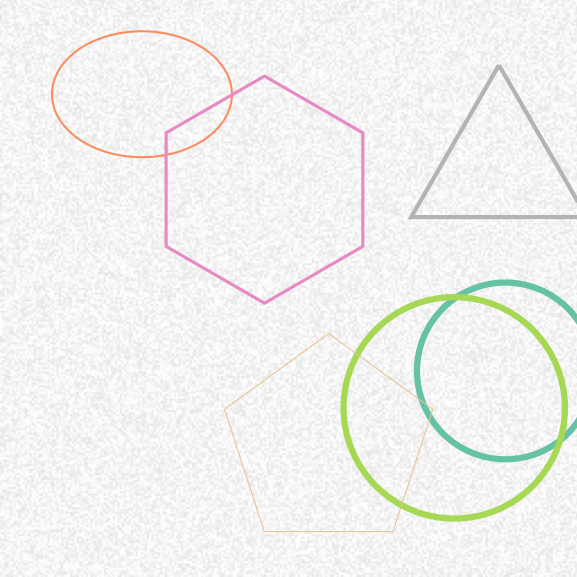[{"shape": "circle", "thickness": 3, "radius": 0.77, "center": [0.875, 0.357]}, {"shape": "oval", "thickness": 1, "radius": 0.78, "center": [0.246, 0.836]}, {"shape": "hexagon", "thickness": 1.5, "radius": 0.98, "center": [0.458, 0.671]}, {"shape": "circle", "thickness": 3, "radius": 0.96, "center": [0.787, 0.293]}, {"shape": "pentagon", "thickness": 0.5, "radius": 0.95, "center": [0.569, 0.232]}, {"shape": "triangle", "thickness": 2, "radius": 0.88, "center": [0.864, 0.711]}]